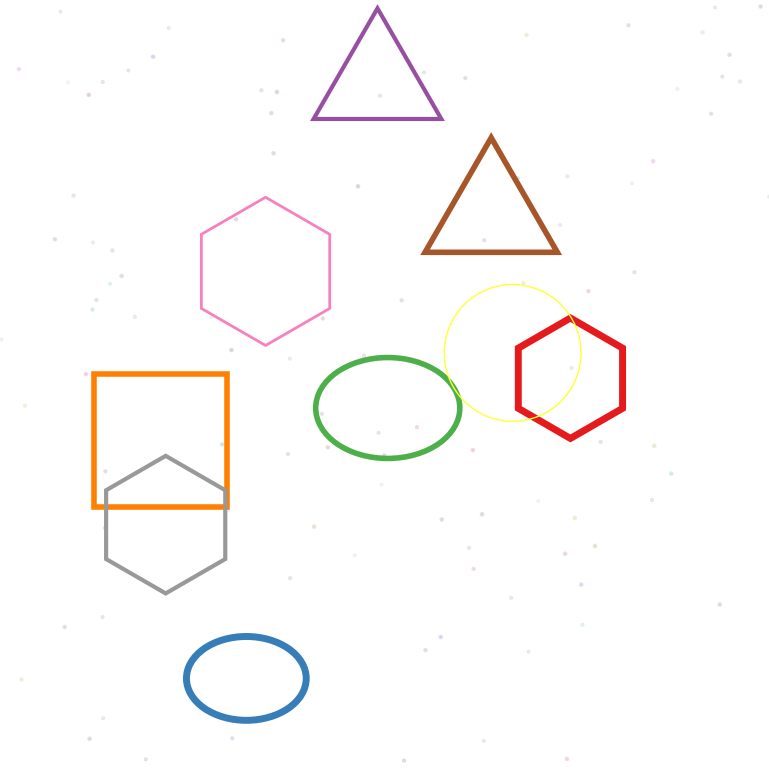[{"shape": "hexagon", "thickness": 2.5, "radius": 0.39, "center": [0.741, 0.509]}, {"shape": "oval", "thickness": 2.5, "radius": 0.39, "center": [0.32, 0.119]}, {"shape": "oval", "thickness": 2, "radius": 0.47, "center": [0.504, 0.47]}, {"shape": "triangle", "thickness": 1.5, "radius": 0.48, "center": [0.49, 0.893]}, {"shape": "square", "thickness": 2, "radius": 0.43, "center": [0.208, 0.428]}, {"shape": "circle", "thickness": 0.5, "radius": 0.44, "center": [0.666, 0.542]}, {"shape": "triangle", "thickness": 2, "radius": 0.5, "center": [0.638, 0.722]}, {"shape": "hexagon", "thickness": 1, "radius": 0.48, "center": [0.345, 0.648]}, {"shape": "hexagon", "thickness": 1.5, "radius": 0.45, "center": [0.215, 0.319]}]